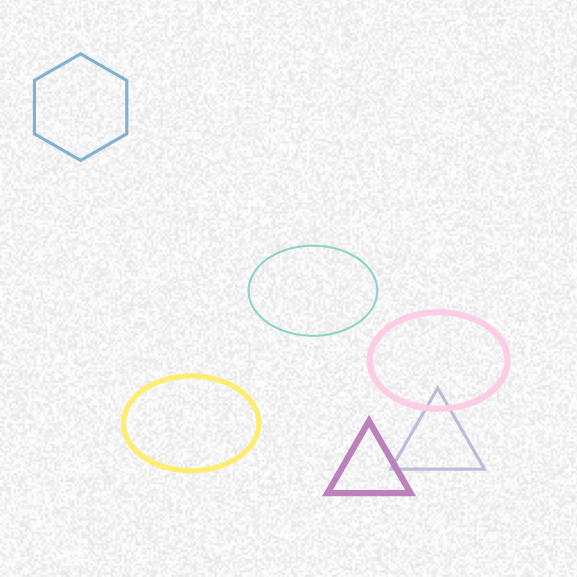[{"shape": "oval", "thickness": 1, "radius": 0.56, "center": [0.542, 0.496]}, {"shape": "triangle", "thickness": 1.5, "radius": 0.47, "center": [0.758, 0.234]}, {"shape": "hexagon", "thickness": 1.5, "radius": 0.46, "center": [0.14, 0.814]}, {"shape": "oval", "thickness": 3, "radius": 0.6, "center": [0.76, 0.375]}, {"shape": "triangle", "thickness": 3, "radius": 0.42, "center": [0.639, 0.187]}, {"shape": "oval", "thickness": 2.5, "radius": 0.59, "center": [0.331, 0.266]}]